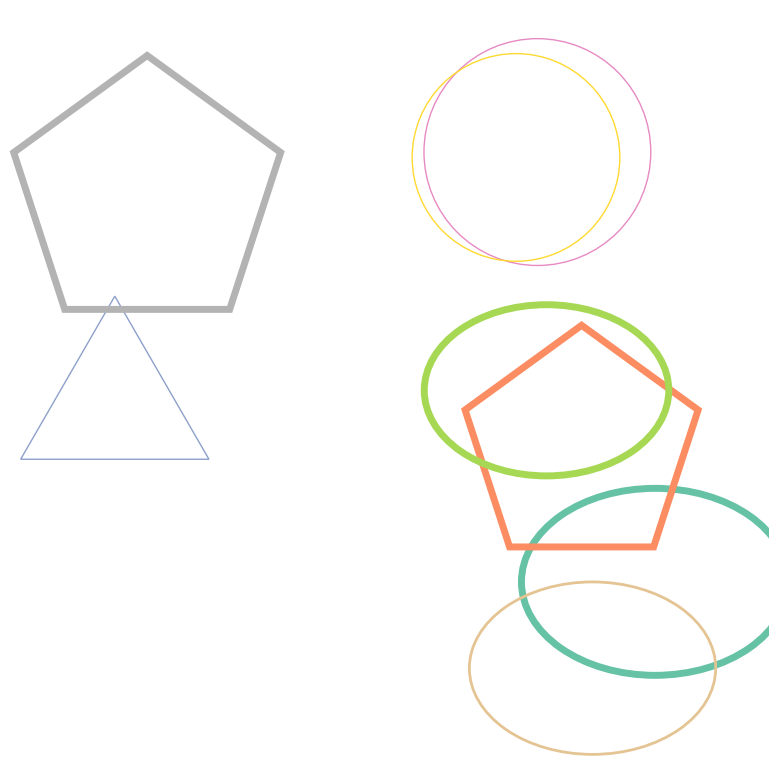[{"shape": "oval", "thickness": 2.5, "radius": 0.87, "center": [0.851, 0.244]}, {"shape": "pentagon", "thickness": 2.5, "radius": 0.8, "center": [0.755, 0.418]}, {"shape": "triangle", "thickness": 0.5, "radius": 0.71, "center": [0.149, 0.474]}, {"shape": "circle", "thickness": 0.5, "radius": 0.74, "center": [0.698, 0.803]}, {"shape": "oval", "thickness": 2.5, "radius": 0.79, "center": [0.71, 0.493]}, {"shape": "circle", "thickness": 0.5, "radius": 0.67, "center": [0.67, 0.796]}, {"shape": "oval", "thickness": 1, "radius": 0.8, "center": [0.77, 0.132]}, {"shape": "pentagon", "thickness": 2.5, "radius": 0.91, "center": [0.191, 0.746]}]